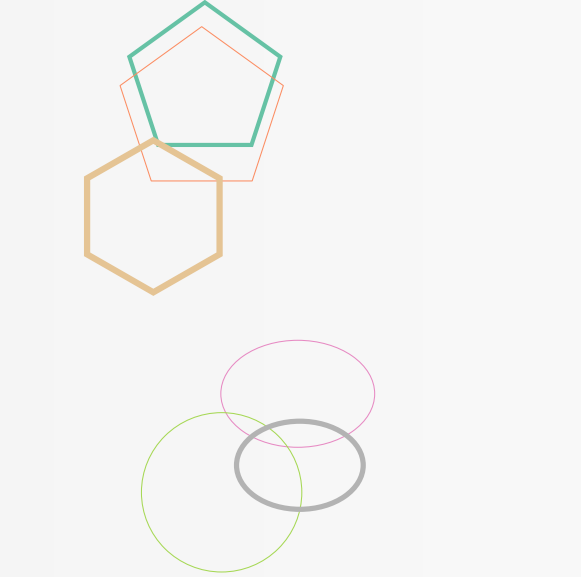[{"shape": "pentagon", "thickness": 2, "radius": 0.68, "center": [0.352, 0.859]}, {"shape": "pentagon", "thickness": 0.5, "radius": 0.74, "center": [0.347, 0.805]}, {"shape": "oval", "thickness": 0.5, "radius": 0.66, "center": [0.512, 0.317]}, {"shape": "circle", "thickness": 0.5, "radius": 0.69, "center": [0.381, 0.147]}, {"shape": "hexagon", "thickness": 3, "radius": 0.66, "center": [0.264, 0.625]}, {"shape": "oval", "thickness": 2.5, "radius": 0.54, "center": [0.516, 0.193]}]